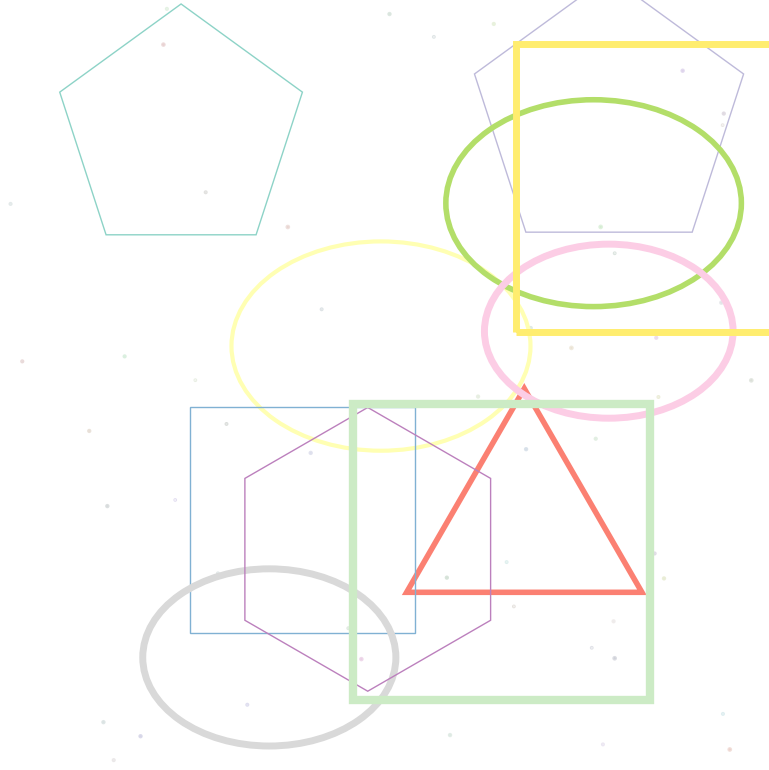[{"shape": "pentagon", "thickness": 0.5, "radius": 0.83, "center": [0.235, 0.829]}, {"shape": "oval", "thickness": 1.5, "radius": 0.97, "center": [0.495, 0.551]}, {"shape": "pentagon", "thickness": 0.5, "radius": 0.92, "center": [0.791, 0.847]}, {"shape": "triangle", "thickness": 2, "radius": 0.88, "center": [0.681, 0.319]}, {"shape": "square", "thickness": 0.5, "radius": 0.73, "center": [0.393, 0.325]}, {"shape": "oval", "thickness": 2, "radius": 0.96, "center": [0.771, 0.736]}, {"shape": "oval", "thickness": 2.5, "radius": 0.81, "center": [0.791, 0.57]}, {"shape": "oval", "thickness": 2.5, "radius": 0.82, "center": [0.35, 0.146]}, {"shape": "hexagon", "thickness": 0.5, "radius": 0.92, "center": [0.478, 0.287]}, {"shape": "square", "thickness": 3, "radius": 0.96, "center": [0.651, 0.283]}, {"shape": "square", "thickness": 2.5, "radius": 0.94, "center": [0.858, 0.756]}]